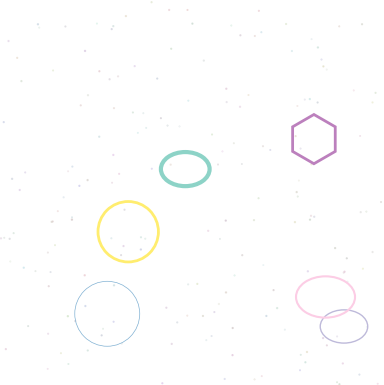[{"shape": "oval", "thickness": 3, "radius": 0.32, "center": [0.481, 0.561]}, {"shape": "oval", "thickness": 1, "radius": 0.31, "center": [0.893, 0.152]}, {"shape": "circle", "thickness": 0.5, "radius": 0.42, "center": [0.279, 0.185]}, {"shape": "oval", "thickness": 1.5, "radius": 0.38, "center": [0.846, 0.229]}, {"shape": "hexagon", "thickness": 2, "radius": 0.32, "center": [0.815, 0.639]}, {"shape": "circle", "thickness": 2, "radius": 0.39, "center": [0.333, 0.398]}]